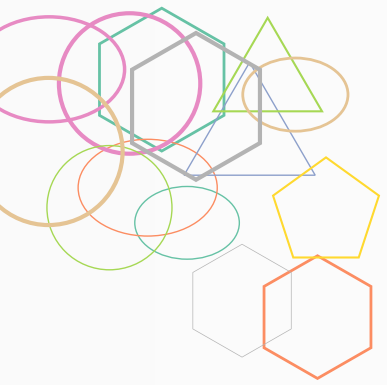[{"shape": "oval", "thickness": 1, "radius": 0.67, "center": [0.483, 0.421]}, {"shape": "hexagon", "thickness": 2, "radius": 0.93, "center": [0.417, 0.793]}, {"shape": "hexagon", "thickness": 2, "radius": 0.8, "center": [0.819, 0.176]}, {"shape": "oval", "thickness": 1, "radius": 0.9, "center": [0.381, 0.513]}, {"shape": "triangle", "thickness": 1, "radius": 0.98, "center": [0.644, 0.643]}, {"shape": "oval", "thickness": 2.5, "radius": 0.97, "center": [0.127, 0.82]}, {"shape": "circle", "thickness": 3, "radius": 0.91, "center": [0.334, 0.783]}, {"shape": "triangle", "thickness": 1.5, "radius": 0.81, "center": [0.691, 0.792]}, {"shape": "circle", "thickness": 1, "radius": 0.81, "center": [0.282, 0.461]}, {"shape": "pentagon", "thickness": 1.5, "radius": 0.72, "center": [0.841, 0.447]}, {"shape": "circle", "thickness": 3, "radius": 0.96, "center": [0.125, 0.607]}, {"shape": "oval", "thickness": 2, "radius": 0.68, "center": [0.762, 0.754]}, {"shape": "hexagon", "thickness": 0.5, "radius": 0.73, "center": [0.625, 0.219]}, {"shape": "hexagon", "thickness": 3, "radius": 0.95, "center": [0.506, 0.724]}]